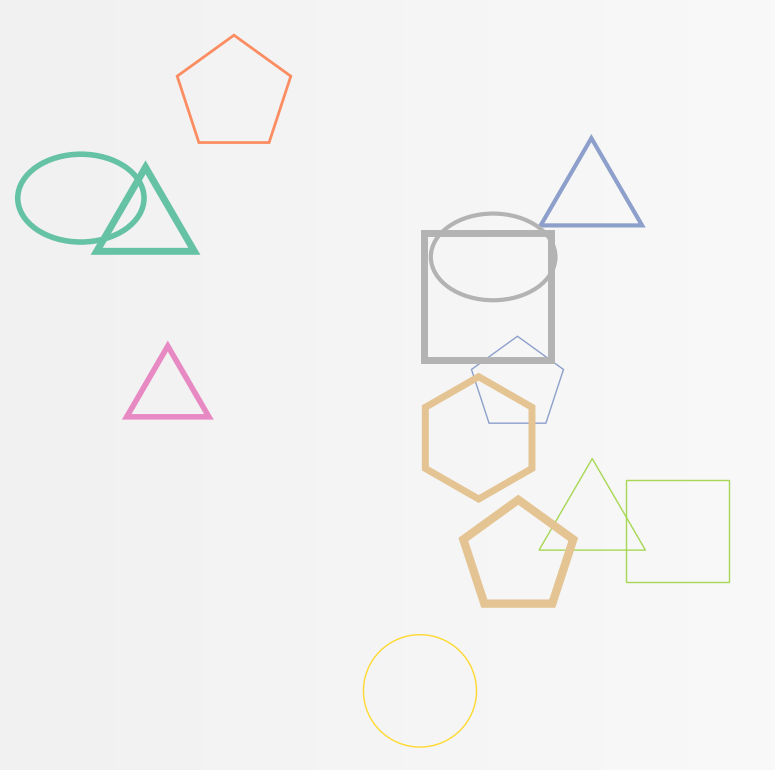[{"shape": "oval", "thickness": 2, "radius": 0.41, "center": [0.104, 0.743]}, {"shape": "triangle", "thickness": 2.5, "radius": 0.36, "center": [0.188, 0.71]}, {"shape": "pentagon", "thickness": 1, "radius": 0.39, "center": [0.302, 0.877]}, {"shape": "pentagon", "thickness": 0.5, "radius": 0.31, "center": [0.668, 0.501]}, {"shape": "triangle", "thickness": 1.5, "radius": 0.38, "center": [0.763, 0.745]}, {"shape": "triangle", "thickness": 2, "radius": 0.31, "center": [0.217, 0.489]}, {"shape": "triangle", "thickness": 0.5, "radius": 0.4, "center": [0.764, 0.325]}, {"shape": "square", "thickness": 0.5, "radius": 0.33, "center": [0.874, 0.311]}, {"shape": "circle", "thickness": 0.5, "radius": 0.36, "center": [0.542, 0.103]}, {"shape": "pentagon", "thickness": 3, "radius": 0.37, "center": [0.669, 0.276]}, {"shape": "hexagon", "thickness": 2.5, "radius": 0.4, "center": [0.618, 0.431]}, {"shape": "oval", "thickness": 1.5, "radius": 0.4, "center": [0.636, 0.666]}, {"shape": "square", "thickness": 2.5, "radius": 0.41, "center": [0.629, 0.615]}]